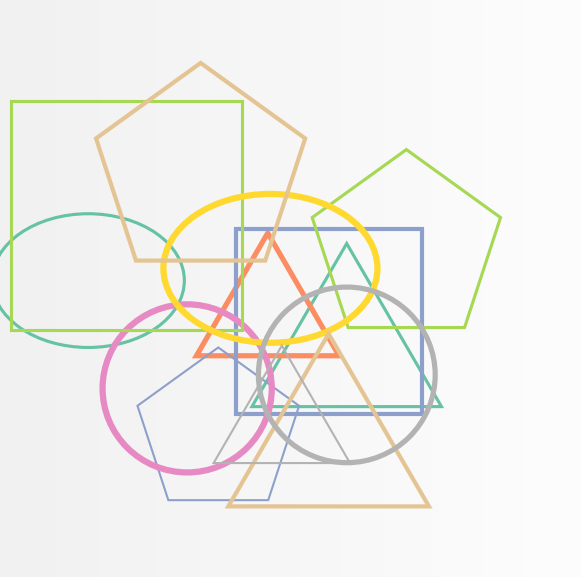[{"shape": "oval", "thickness": 1.5, "radius": 0.83, "center": [0.152, 0.513]}, {"shape": "triangle", "thickness": 1.5, "radius": 0.94, "center": [0.596, 0.389]}, {"shape": "triangle", "thickness": 2.5, "radius": 0.71, "center": [0.461, 0.454]}, {"shape": "pentagon", "thickness": 1, "radius": 0.73, "center": [0.376, 0.251]}, {"shape": "square", "thickness": 2, "radius": 0.8, "center": [0.566, 0.442]}, {"shape": "circle", "thickness": 3, "radius": 0.73, "center": [0.322, 0.327]}, {"shape": "pentagon", "thickness": 1.5, "radius": 0.85, "center": [0.699, 0.57]}, {"shape": "square", "thickness": 1.5, "radius": 0.99, "center": [0.217, 0.626]}, {"shape": "oval", "thickness": 3, "radius": 0.92, "center": [0.465, 0.534]}, {"shape": "triangle", "thickness": 2, "radius": 1.0, "center": [0.565, 0.222]}, {"shape": "pentagon", "thickness": 2, "radius": 0.95, "center": [0.345, 0.701]}, {"shape": "triangle", "thickness": 1, "radius": 0.68, "center": [0.485, 0.265]}, {"shape": "circle", "thickness": 2.5, "radius": 0.76, "center": [0.597, 0.35]}]